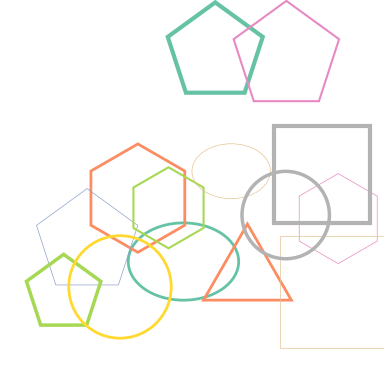[{"shape": "pentagon", "thickness": 3, "radius": 0.65, "center": [0.559, 0.864]}, {"shape": "oval", "thickness": 2, "radius": 0.72, "center": [0.477, 0.321]}, {"shape": "hexagon", "thickness": 2, "radius": 0.7, "center": [0.358, 0.485]}, {"shape": "triangle", "thickness": 2, "radius": 0.66, "center": [0.643, 0.286]}, {"shape": "pentagon", "thickness": 0.5, "radius": 0.69, "center": [0.226, 0.372]}, {"shape": "hexagon", "thickness": 0.5, "radius": 0.58, "center": [0.878, 0.432]}, {"shape": "pentagon", "thickness": 1.5, "radius": 0.72, "center": [0.744, 0.854]}, {"shape": "hexagon", "thickness": 1.5, "radius": 0.53, "center": [0.438, 0.46]}, {"shape": "pentagon", "thickness": 2.5, "radius": 0.51, "center": [0.165, 0.238]}, {"shape": "circle", "thickness": 2, "radius": 0.67, "center": [0.312, 0.255]}, {"shape": "oval", "thickness": 0.5, "radius": 0.51, "center": [0.601, 0.555]}, {"shape": "square", "thickness": 0.5, "radius": 0.73, "center": [0.871, 0.242]}, {"shape": "circle", "thickness": 2.5, "radius": 0.57, "center": [0.742, 0.441]}, {"shape": "square", "thickness": 3, "radius": 0.63, "center": [0.837, 0.547]}]